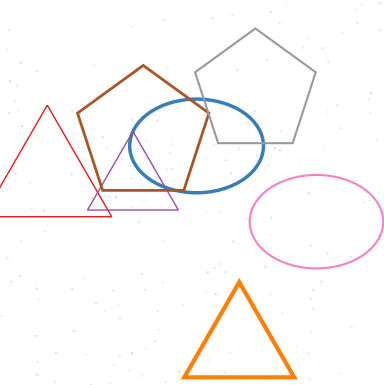[{"shape": "triangle", "thickness": 1, "radius": 0.97, "center": [0.123, 0.534]}, {"shape": "oval", "thickness": 2.5, "radius": 0.87, "center": [0.511, 0.621]}, {"shape": "triangle", "thickness": 1, "radius": 0.68, "center": [0.345, 0.523]}, {"shape": "triangle", "thickness": 3, "radius": 0.82, "center": [0.621, 0.102]}, {"shape": "pentagon", "thickness": 2, "radius": 0.9, "center": [0.372, 0.651]}, {"shape": "oval", "thickness": 1.5, "radius": 0.87, "center": [0.822, 0.424]}, {"shape": "pentagon", "thickness": 1.5, "radius": 0.82, "center": [0.663, 0.761]}]